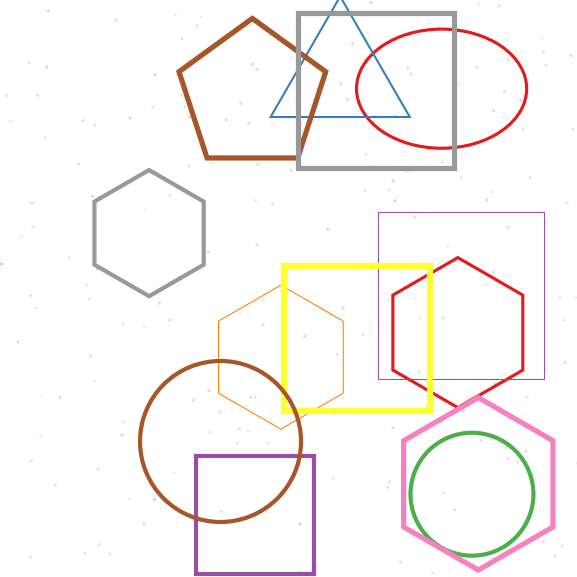[{"shape": "hexagon", "thickness": 1.5, "radius": 0.65, "center": [0.793, 0.423]}, {"shape": "oval", "thickness": 1.5, "radius": 0.74, "center": [0.765, 0.846]}, {"shape": "triangle", "thickness": 1, "radius": 0.7, "center": [0.589, 0.866]}, {"shape": "circle", "thickness": 2, "radius": 0.53, "center": [0.817, 0.143]}, {"shape": "square", "thickness": 2, "radius": 0.51, "center": [0.442, 0.108]}, {"shape": "square", "thickness": 0.5, "radius": 0.72, "center": [0.798, 0.488]}, {"shape": "hexagon", "thickness": 0.5, "radius": 0.62, "center": [0.486, 0.381]}, {"shape": "square", "thickness": 3, "radius": 0.63, "center": [0.618, 0.413]}, {"shape": "circle", "thickness": 2, "radius": 0.7, "center": [0.382, 0.235]}, {"shape": "pentagon", "thickness": 2.5, "radius": 0.67, "center": [0.437, 0.834]}, {"shape": "hexagon", "thickness": 2.5, "radius": 0.75, "center": [0.828, 0.161]}, {"shape": "hexagon", "thickness": 2, "radius": 0.55, "center": [0.258, 0.595]}, {"shape": "square", "thickness": 2.5, "radius": 0.67, "center": [0.651, 0.842]}]